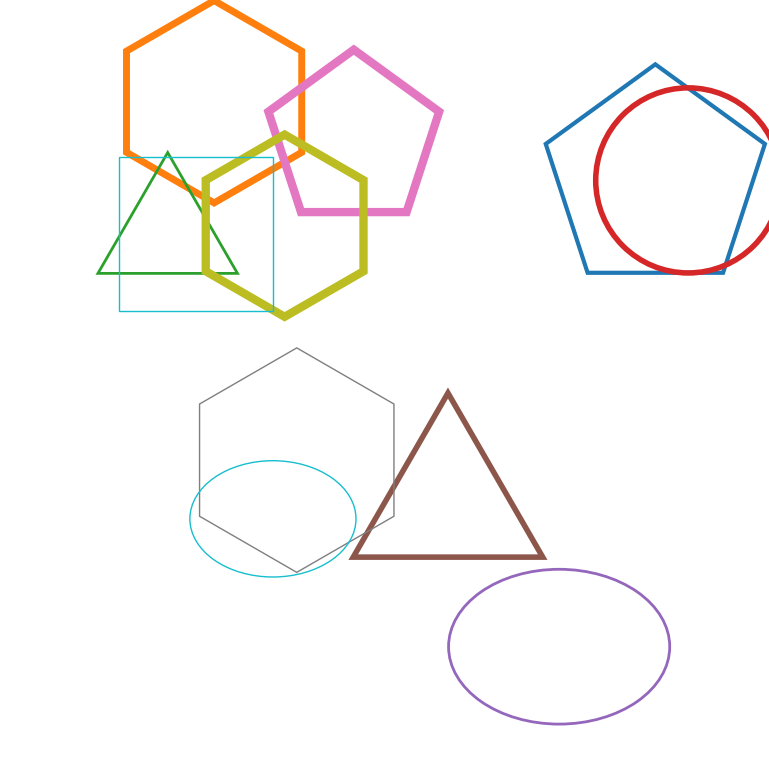[{"shape": "pentagon", "thickness": 1.5, "radius": 0.75, "center": [0.851, 0.767]}, {"shape": "hexagon", "thickness": 2.5, "radius": 0.66, "center": [0.278, 0.868]}, {"shape": "triangle", "thickness": 1, "radius": 0.52, "center": [0.218, 0.697]}, {"shape": "circle", "thickness": 2, "radius": 0.6, "center": [0.894, 0.766]}, {"shape": "oval", "thickness": 1, "radius": 0.72, "center": [0.726, 0.16]}, {"shape": "triangle", "thickness": 2, "radius": 0.71, "center": [0.582, 0.347]}, {"shape": "pentagon", "thickness": 3, "radius": 0.58, "center": [0.459, 0.819]}, {"shape": "hexagon", "thickness": 0.5, "radius": 0.73, "center": [0.385, 0.402]}, {"shape": "hexagon", "thickness": 3, "radius": 0.59, "center": [0.37, 0.707]}, {"shape": "oval", "thickness": 0.5, "radius": 0.54, "center": [0.354, 0.326]}, {"shape": "square", "thickness": 0.5, "radius": 0.5, "center": [0.254, 0.697]}]